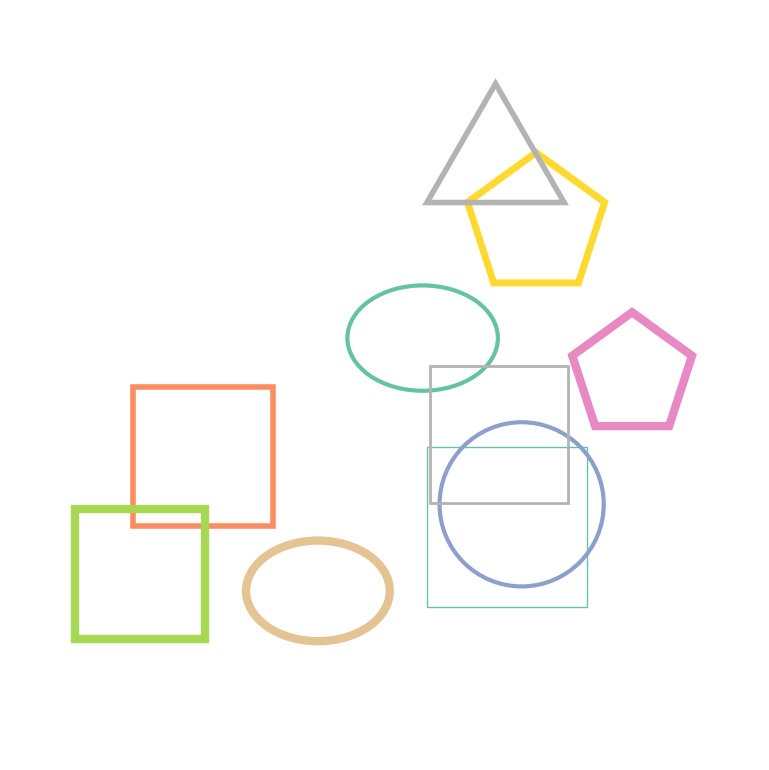[{"shape": "oval", "thickness": 1.5, "radius": 0.49, "center": [0.549, 0.561]}, {"shape": "square", "thickness": 0.5, "radius": 0.52, "center": [0.658, 0.315]}, {"shape": "square", "thickness": 2, "radius": 0.45, "center": [0.264, 0.407]}, {"shape": "circle", "thickness": 1.5, "radius": 0.53, "center": [0.677, 0.345]}, {"shape": "pentagon", "thickness": 3, "radius": 0.41, "center": [0.821, 0.513]}, {"shape": "square", "thickness": 3, "radius": 0.42, "center": [0.182, 0.255]}, {"shape": "pentagon", "thickness": 2.5, "radius": 0.47, "center": [0.696, 0.708]}, {"shape": "oval", "thickness": 3, "radius": 0.47, "center": [0.413, 0.233]}, {"shape": "square", "thickness": 1, "radius": 0.45, "center": [0.648, 0.436]}, {"shape": "triangle", "thickness": 2, "radius": 0.51, "center": [0.644, 0.788]}]